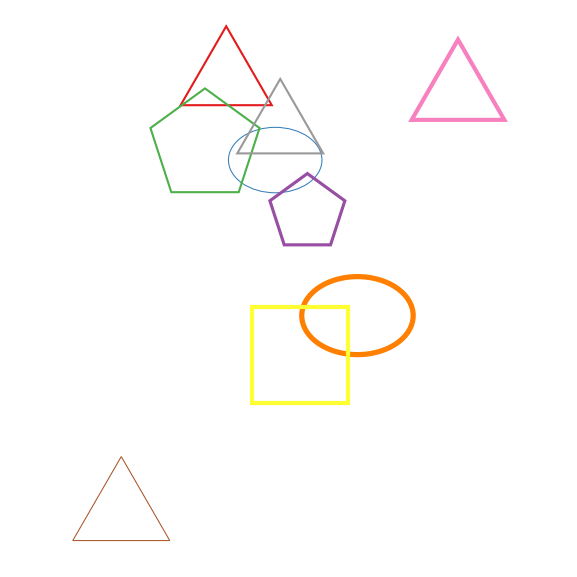[{"shape": "triangle", "thickness": 1, "radius": 0.46, "center": [0.392, 0.863]}, {"shape": "oval", "thickness": 0.5, "radius": 0.4, "center": [0.477, 0.722]}, {"shape": "pentagon", "thickness": 1, "radius": 0.5, "center": [0.355, 0.747]}, {"shape": "pentagon", "thickness": 1.5, "radius": 0.34, "center": [0.532, 0.63]}, {"shape": "oval", "thickness": 2.5, "radius": 0.48, "center": [0.619, 0.453]}, {"shape": "square", "thickness": 2, "radius": 0.41, "center": [0.52, 0.384]}, {"shape": "triangle", "thickness": 0.5, "radius": 0.48, "center": [0.21, 0.112]}, {"shape": "triangle", "thickness": 2, "radius": 0.46, "center": [0.793, 0.838]}, {"shape": "triangle", "thickness": 1, "radius": 0.43, "center": [0.485, 0.776]}]